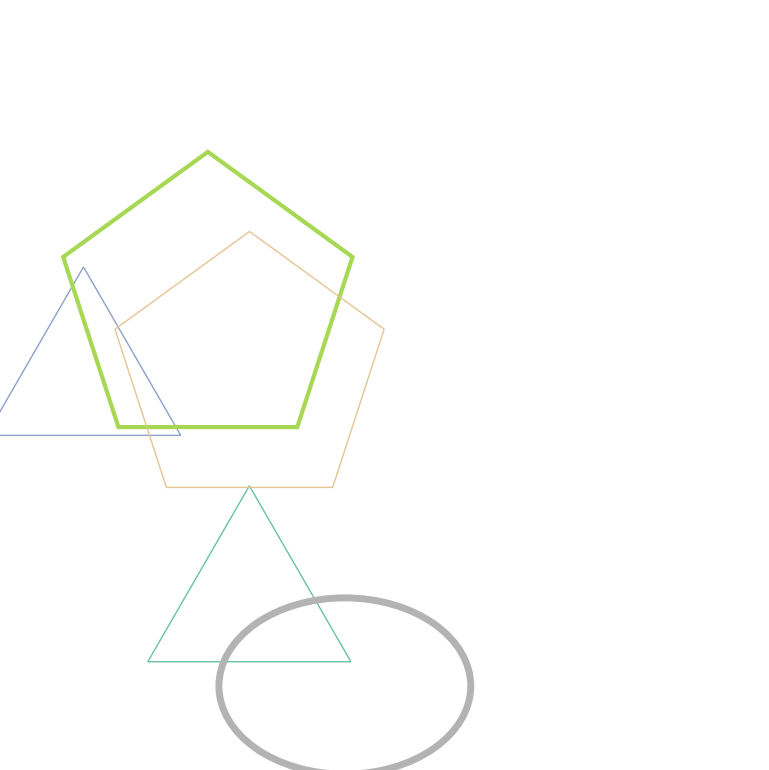[{"shape": "triangle", "thickness": 0.5, "radius": 0.76, "center": [0.324, 0.217]}, {"shape": "triangle", "thickness": 0.5, "radius": 0.73, "center": [0.108, 0.507]}, {"shape": "pentagon", "thickness": 1.5, "radius": 0.99, "center": [0.27, 0.605]}, {"shape": "pentagon", "thickness": 0.5, "radius": 0.92, "center": [0.324, 0.516]}, {"shape": "oval", "thickness": 2.5, "radius": 0.82, "center": [0.448, 0.109]}]